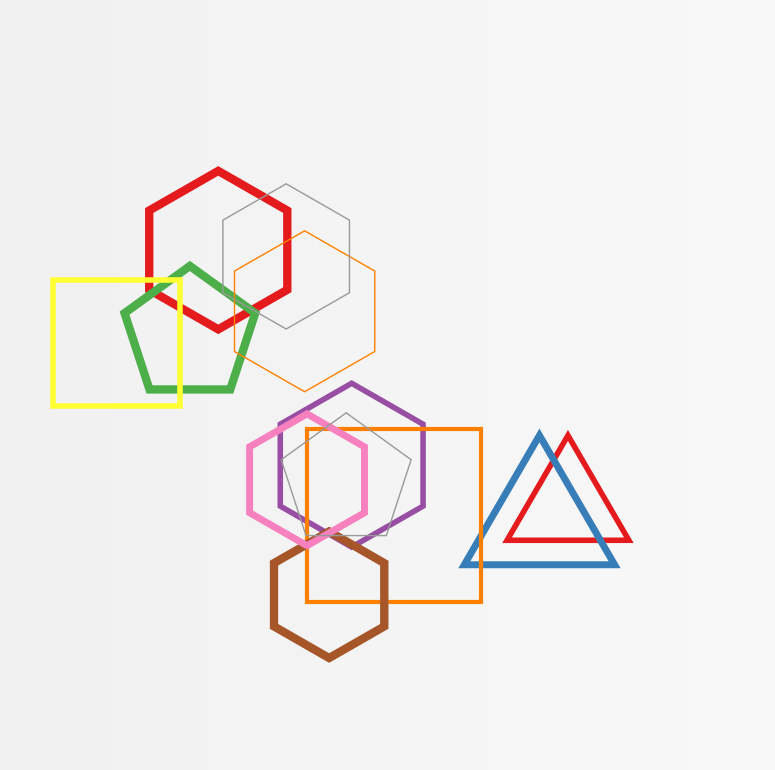[{"shape": "hexagon", "thickness": 3, "radius": 0.51, "center": [0.282, 0.675]}, {"shape": "triangle", "thickness": 2, "radius": 0.45, "center": [0.733, 0.344]}, {"shape": "triangle", "thickness": 2.5, "radius": 0.56, "center": [0.696, 0.323]}, {"shape": "pentagon", "thickness": 3, "radius": 0.44, "center": [0.245, 0.566]}, {"shape": "hexagon", "thickness": 2, "radius": 0.53, "center": [0.454, 0.396]}, {"shape": "square", "thickness": 1.5, "radius": 0.56, "center": [0.509, 0.331]}, {"shape": "hexagon", "thickness": 0.5, "radius": 0.52, "center": [0.393, 0.596]}, {"shape": "square", "thickness": 2, "radius": 0.41, "center": [0.15, 0.554]}, {"shape": "hexagon", "thickness": 3, "radius": 0.41, "center": [0.425, 0.228]}, {"shape": "hexagon", "thickness": 2.5, "radius": 0.43, "center": [0.396, 0.377]}, {"shape": "hexagon", "thickness": 0.5, "radius": 0.47, "center": [0.369, 0.667]}, {"shape": "pentagon", "thickness": 0.5, "radius": 0.44, "center": [0.447, 0.376]}]